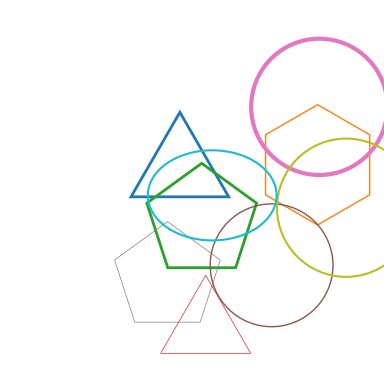[{"shape": "triangle", "thickness": 2, "radius": 0.73, "center": [0.467, 0.562]}, {"shape": "hexagon", "thickness": 1, "radius": 0.78, "center": [0.825, 0.572]}, {"shape": "pentagon", "thickness": 2, "radius": 0.75, "center": [0.524, 0.426]}, {"shape": "triangle", "thickness": 0.5, "radius": 0.68, "center": [0.534, 0.15]}, {"shape": "circle", "thickness": 1, "radius": 0.8, "center": [0.705, 0.311]}, {"shape": "circle", "thickness": 3, "radius": 0.89, "center": [0.829, 0.722]}, {"shape": "pentagon", "thickness": 0.5, "radius": 0.72, "center": [0.435, 0.28]}, {"shape": "circle", "thickness": 1.5, "radius": 0.9, "center": [0.899, 0.46]}, {"shape": "oval", "thickness": 1.5, "radius": 0.84, "center": [0.551, 0.493]}]